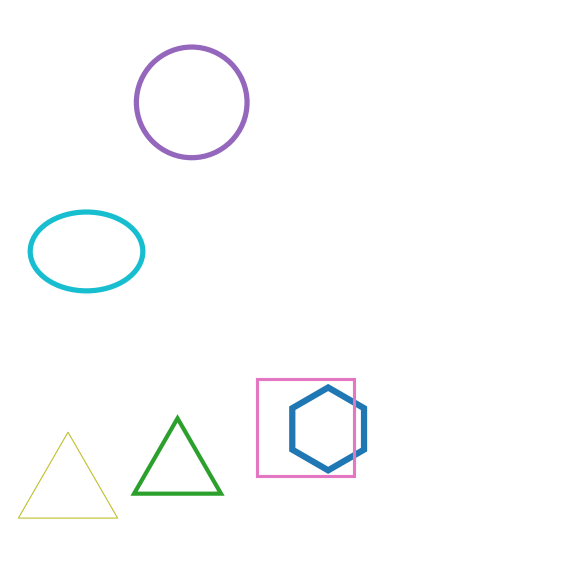[{"shape": "hexagon", "thickness": 3, "radius": 0.36, "center": [0.568, 0.256]}, {"shape": "triangle", "thickness": 2, "radius": 0.43, "center": [0.307, 0.188]}, {"shape": "circle", "thickness": 2.5, "radius": 0.48, "center": [0.332, 0.822]}, {"shape": "square", "thickness": 1.5, "radius": 0.42, "center": [0.53, 0.259]}, {"shape": "triangle", "thickness": 0.5, "radius": 0.5, "center": [0.118, 0.152]}, {"shape": "oval", "thickness": 2.5, "radius": 0.49, "center": [0.15, 0.564]}]